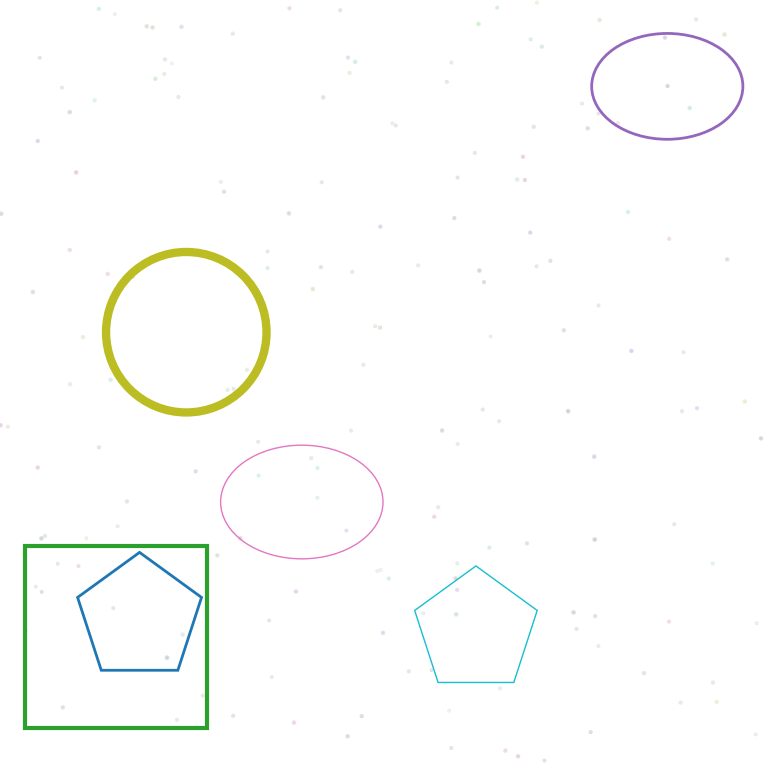[{"shape": "pentagon", "thickness": 1, "radius": 0.42, "center": [0.181, 0.198]}, {"shape": "square", "thickness": 1.5, "radius": 0.59, "center": [0.15, 0.172]}, {"shape": "oval", "thickness": 1, "radius": 0.49, "center": [0.867, 0.888]}, {"shape": "oval", "thickness": 0.5, "radius": 0.53, "center": [0.392, 0.348]}, {"shape": "circle", "thickness": 3, "radius": 0.52, "center": [0.242, 0.569]}, {"shape": "pentagon", "thickness": 0.5, "radius": 0.42, "center": [0.618, 0.181]}]